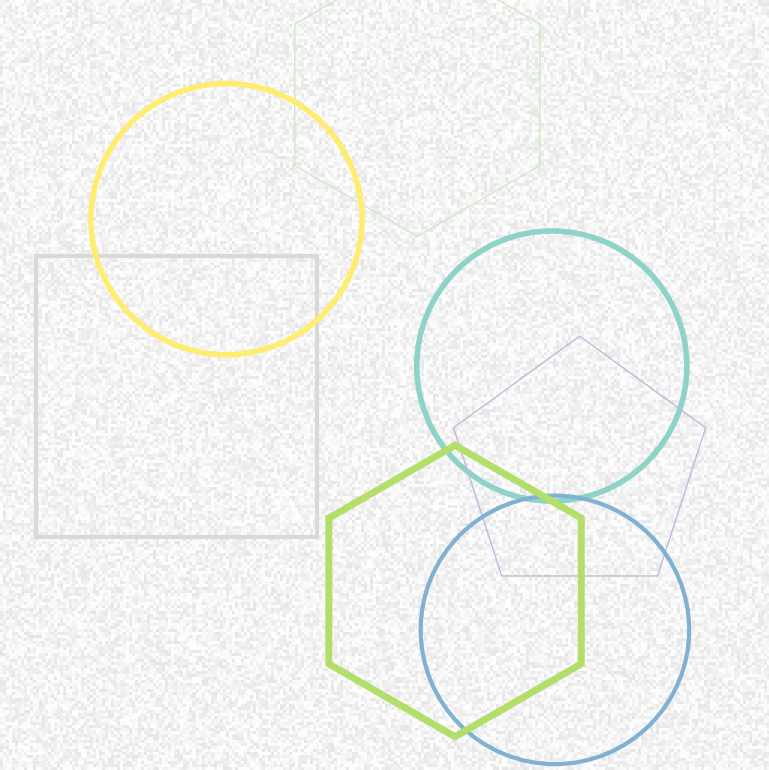[{"shape": "circle", "thickness": 2, "radius": 0.88, "center": [0.717, 0.525]}, {"shape": "pentagon", "thickness": 0.5, "radius": 0.86, "center": [0.753, 0.391]}, {"shape": "circle", "thickness": 1.5, "radius": 0.87, "center": [0.721, 0.182]}, {"shape": "hexagon", "thickness": 2.5, "radius": 0.95, "center": [0.591, 0.232]}, {"shape": "square", "thickness": 1.5, "radius": 0.91, "center": [0.229, 0.485]}, {"shape": "hexagon", "thickness": 0.5, "radius": 0.92, "center": [0.542, 0.877]}, {"shape": "circle", "thickness": 2, "radius": 0.88, "center": [0.294, 0.715]}]